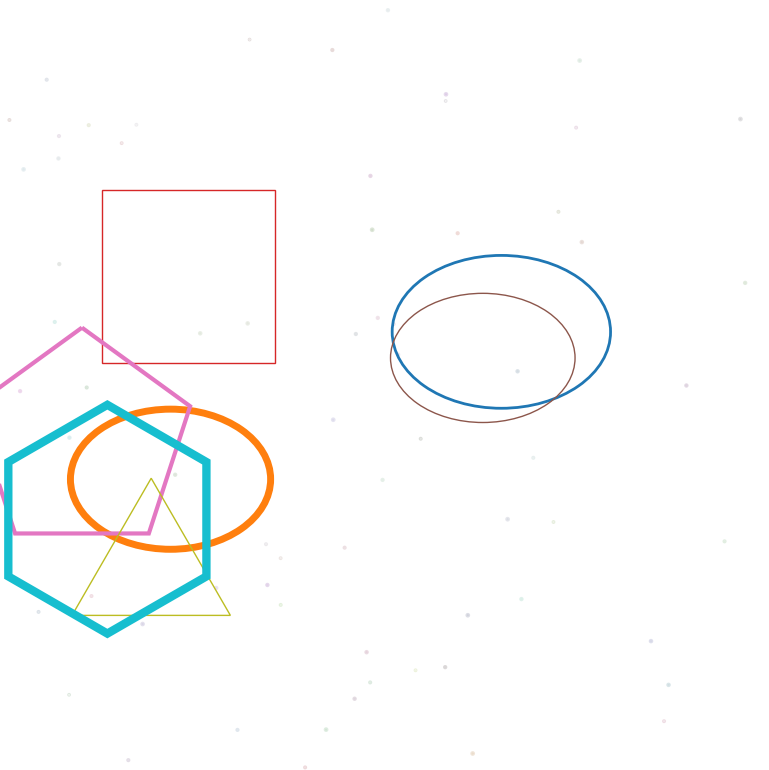[{"shape": "oval", "thickness": 1, "radius": 0.71, "center": [0.651, 0.569]}, {"shape": "oval", "thickness": 2.5, "radius": 0.65, "center": [0.221, 0.378]}, {"shape": "square", "thickness": 0.5, "radius": 0.56, "center": [0.244, 0.641]}, {"shape": "oval", "thickness": 0.5, "radius": 0.6, "center": [0.627, 0.535]}, {"shape": "pentagon", "thickness": 1.5, "radius": 0.74, "center": [0.106, 0.427]}, {"shape": "triangle", "thickness": 0.5, "radius": 0.59, "center": [0.196, 0.26]}, {"shape": "hexagon", "thickness": 3, "radius": 0.74, "center": [0.139, 0.326]}]